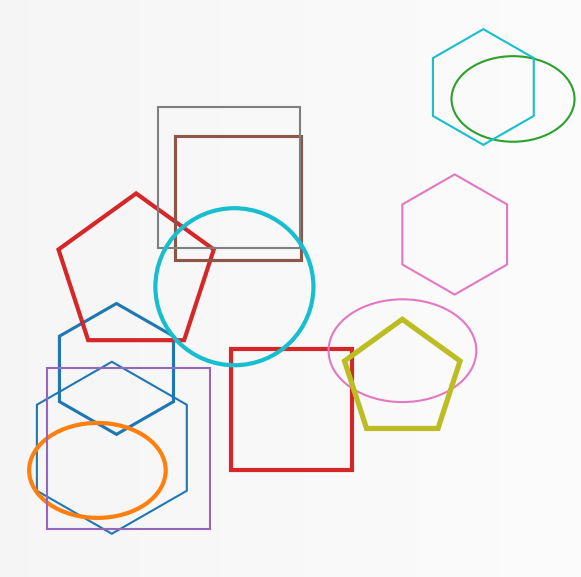[{"shape": "hexagon", "thickness": 1.5, "radius": 0.57, "center": [0.2, 0.36]}, {"shape": "hexagon", "thickness": 1, "radius": 0.74, "center": [0.192, 0.224]}, {"shape": "oval", "thickness": 2, "radius": 0.59, "center": [0.168, 0.185]}, {"shape": "oval", "thickness": 1, "radius": 0.53, "center": [0.883, 0.828]}, {"shape": "square", "thickness": 2, "radius": 0.52, "center": [0.502, 0.29]}, {"shape": "pentagon", "thickness": 2, "radius": 0.7, "center": [0.234, 0.524]}, {"shape": "square", "thickness": 1, "radius": 0.7, "center": [0.221, 0.223]}, {"shape": "square", "thickness": 1.5, "radius": 0.54, "center": [0.409, 0.656]}, {"shape": "hexagon", "thickness": 1, "radius": 0.52, "center": [0.782, 0.593]}, {"shape": "oval", "thickness": 1, "radius": 0.64, "center": [0.692, 0.392]}, {"shape": "square", "thickness": 1, "radius": 0.61, "center": [0.394, 0.691]}, {"shape": "pentagon", "thickness": 2.5, "radius": 0.52, "center": [0.692, 0.342]}, {"shape": "hexagon", "thickness": 1, "radius": 0.5, "center": [0.832, 0.848]}, {"shape": "circle", "thickness": 2, "radius": 0.68, "center": [0.403, 0.503]}]